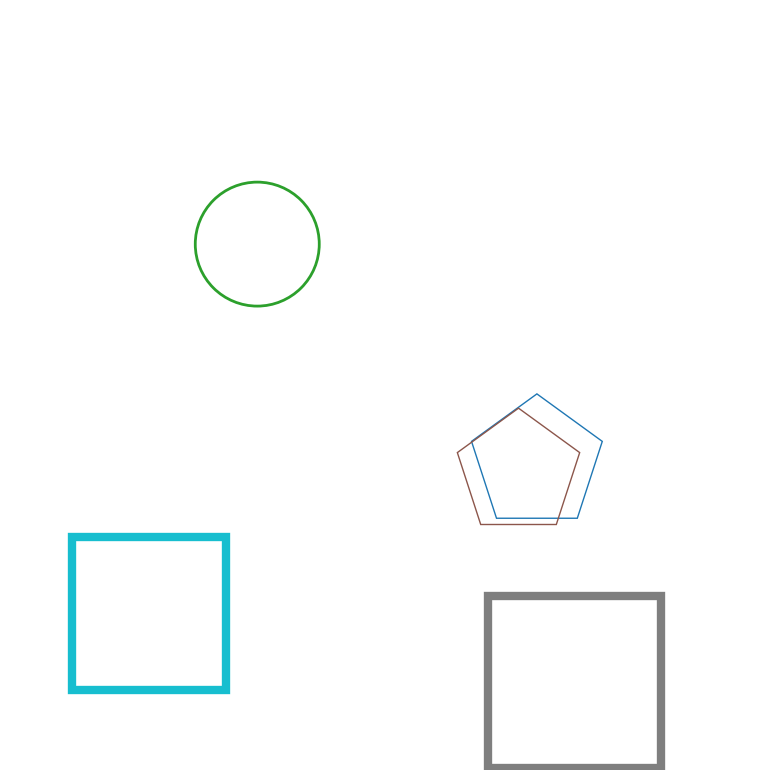[{"shape": "pentagon", "thickness": 0.5, "radius": 0.45, "center": [0.697, 0.399]}, {"shape": "circle", "thickness": 1, "radius": 0.4, "center": [0.334, 0.683]}, {"shape": "pentagon", "thickness": 0.5, "radius": 0.42, "center": [0.673, 0.386]}, {"shape": "square", "thickness": 3, "radius": 0.56, "center": [0.746, 0.114]}, {"shape": "square", "thickness": 3, "radius": 0.5, "center": [0.193, 0.203]}]